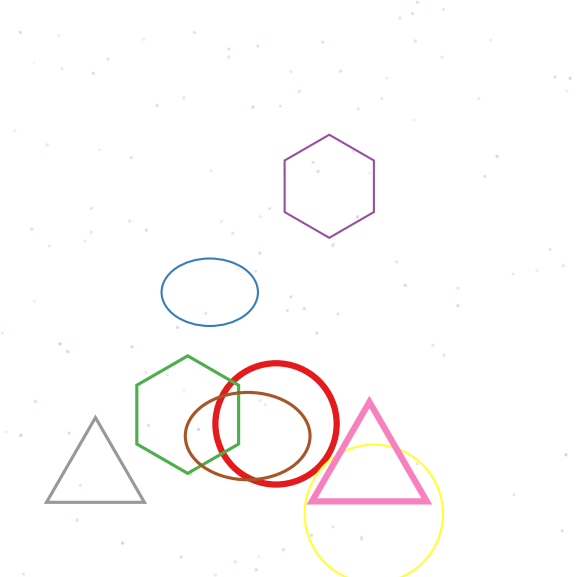[{"shape": "circle", "thickness": 3, "radius": 0.53, "center": [0.478, 0.265]}, {"shape": "oval", "thickness": 1, "radius": 0.42, "center": [0.363, 0.493]}, {"shape": "hexagon", "thickness": 1.5, "radius": 0.51, "center": [0.325, 0.281]}, {"shape": "hexagon", "thickness": 1, "radius": 0.45, "center": [0.57, 0.677]}, {"shape": "circle", "thickness": 1, "radius": 0.6, "center": [0.647, 0.109]}, {"shape": "oval", "thickness": 1.5, "radius": 0.54, "center": [0.429, 0.244]}, {"shape": "triangle", "thickness": 3, "radius": 0.57, "center": [0.64, 0.188]}, {"shape": "triangle", "thickness": 1.5, "radius": 0.49, "center": [0.165, 0.178]}]